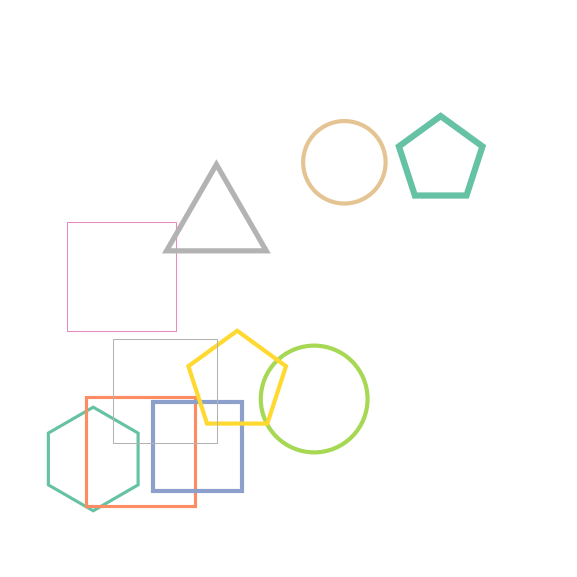[{"shape": "pentagon", "thickness": 3, "radius": 0.38, "center": [0.763, 0.722]}, {"shape": "hexagon", "thickness": 1.5, "radius": 0.45, "center": [0.161, 0.204]}, {"shape": "square", "thickness": 1.5, "radius": 0.47, "center": [0.243, 0.217]}, {"shape": "square", "thickness": 2, "radius": 0.38, "center": [0.343, 0.226]}, {"shape": "square", "thickness": 0.5, "radius": 0.47, "center": [0.21, 0.521]}, {"shape": "circle", "thickness": 2, "radius": 0.46, "center": [0.544, 0.308]}, {"shape": "pentagon", "thickness": 2, "radius": 0.44, "center": [0.411, 0.338]}, {"shape": "circle", "thickness": 2, "radius": 0.36, "center": [0.596, 0.718]}, {"shape": "square", "thickness": 0.5, "radius": 0.45, "center": [0.286, 0.322]}, {"shape": "triangle", "thickness": 2.5, "radius": 0.5, "center": [0.375, 0.615]}]